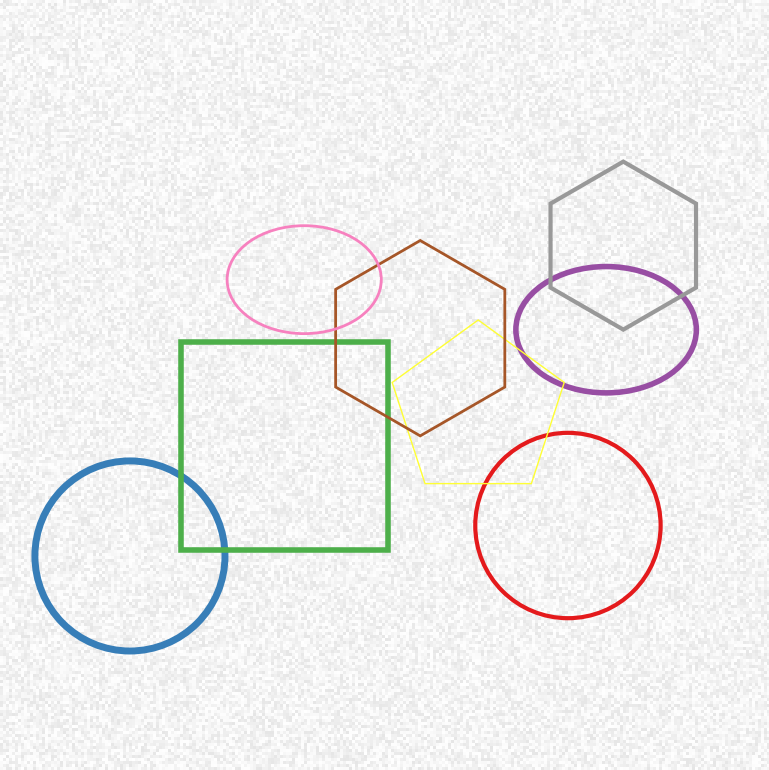[{"shape": "circle", "thickness": 1.5, "radius": 0.6, "center": [0.738, 0.318]}, {"shape": "circle", "thickness": 2.5, "radius": 0.62, "center": [0.169, 0.278]}, {"shape": "square", "thickness": 2, "radius": 0.67, "center": [0.369, 0.421]}, {"shape": "oval", "thickness": 2, "radius": 0.59, "center": [0.787, 0.572]}, {"shape": "pentagon", "thickness": 0.5, "radius": 0.59, "center": [0.621, 0.467]}, {"shape": "hexagon", "thickness": 1, "radius": 0.63, "center": [0.546, 0.561]}, {"shape": "oval", "thickness": 1, "radius": 0.5, "center": [0.395, 0.637]}, {"shape": "hexagon", "thickness": 1.5, "radius": 0.55, "center": [0.809, 0.681]}]